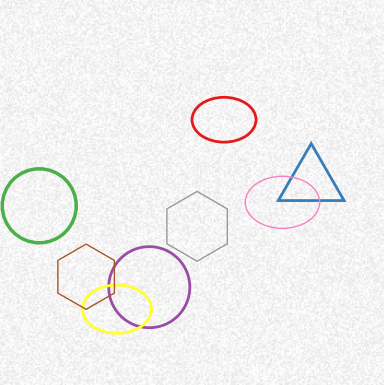[{"shape": "oval", "thickness": 2, "radius": 0.42, "center": [0.582, 0.689]}, {"shape": "triangle", "thickness": 2, "radius": 0.49, "center": [0.808, 0.528]}, {"shape": "circle", "thickness": 2.5, "radius": 0.48, "center": [0.102, 0.465]}, {"shape": "circle", "thickness": 2, "radius": 0.53, "center": [0.388, 0.254]}, {"shape": "oval", "thickness": 2, "radius": 0.45, "center": [0.304, 0.197]}, {"shape": "hexagon", "thickness": 1, "radius": 0.42, "center": [0.224, 0.281]}, {"shape": "oval", "thickness": 1, "radius": 0.48, "center": [0.734, 0.475]}, {"shape": "hexagon", "thickness": 1, "radius": 0.45, "center": [0.512, 0.412]}]